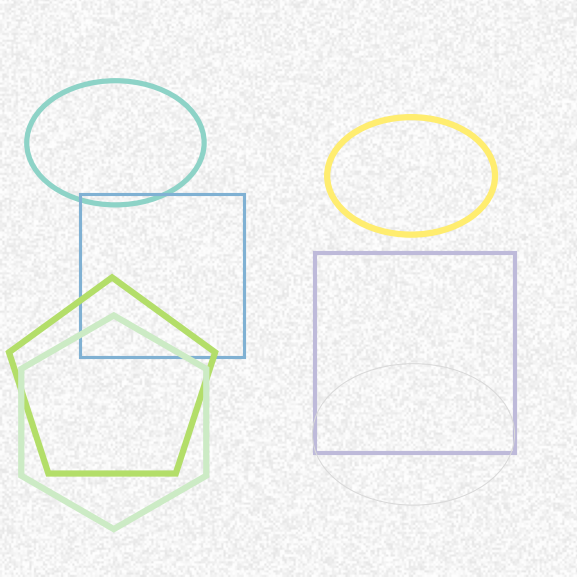[{"shape": "oval", "thickness": 2.5, "radius": 0.77, "center": [0.2, 0.752]}, {"shape": "square", "thickness": 2, "radius": 0.87, "center": [0.719, 0.388]}, {"shape": "square", "thickness": 1.5, "radius": 0.71, "center": [0.281, 0.522]}, {"shape": "pentagon", "thickness": 3, "radius": 0.94, "center": [0.194, 0.331]}, {"shape": "oval", "thickness": 0.5, "radius": 0.87, "center": [0.716, 0.247]}, {"shape": "hexagon", "thickness": 3, "radius": 0.92, "center": [0.197, 0.268]}, {"shape": "oval", "thickness": 3, "radius": 0.73, "center": [0.712, 0.695]}]